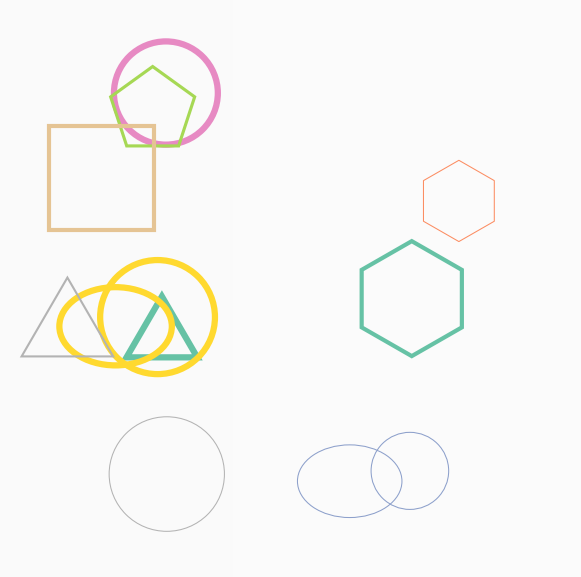[{"shape": "triangle", "thickness": 3, "radius": 0.35, "center": [0.279, 0.415]}, {"shape": "hexagon", "thickness": 2, "radius": 0.5, "center": [0.708, 0.482]}, {"shape": "hexagon", "thickness": 0.5, "radius": 0.35, "center": [0.789, 0.651]}, {"shape": "circle", "thickness": 0.5, "radius": 0.33, "center": [0.705, 0.184]}, {"shape": "oval", "thickness": 0.5, "radius": 0.45, "center": [0.602, 0.166]}, {"shape": "circle", "thickness": 3, "radius": 0.45, "center": [0.285, 0.838]}, {"shape": "pentagon", "thickness": 1.5, "radius": 0.38, "center": [0.263, 0.808]}, {"shape": "circle", "thickness": 3, "radius": 0.49, "center": [0.271, 0.45]}, {"shape": "oval", "thickness": 3, "radius": 0.48, "center": [0.199, 0.434]}, {"shape": "square", "thickness": 2, "radius": 0.45, "center": [0.174, 0.691]}, {"shape": "triangle", "thickness": 1, "radius": 0.46, "center": [0.116, 0.427]}, {"shape": "circle", "thickness": 0.5, "radius": 0.5, "center": [0.287, 0.178]}]